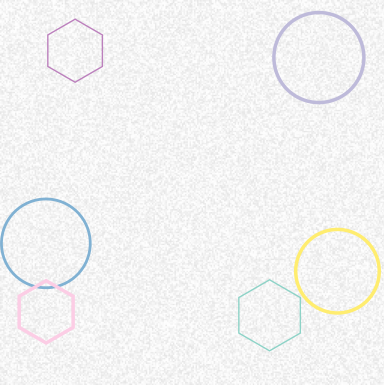[{"shape": "hexagon", "thickness": 1, "radius": 0.46, "center": [0.7, 0.181]}, {"shape": "circle", "thickness": 2.5, "radius": 0.58, "center": [0.828, 0.851]}, {"shape": "circle", "thickness": 2, "radius": 0.58, "center": [0.119, 0.368]}, {"shape": "hexagon", "thickness": 2.5, "radius": 0.4, "center": [0.12, 0.19]}, {"shape": "hexagon", "thickness": 1, "radius": 0.41, "center": [0.195, 0.868]}, {"shape": "circle", "thickness": 2.5, "radius": 0.54, "center": [0.877, 0.296]}]